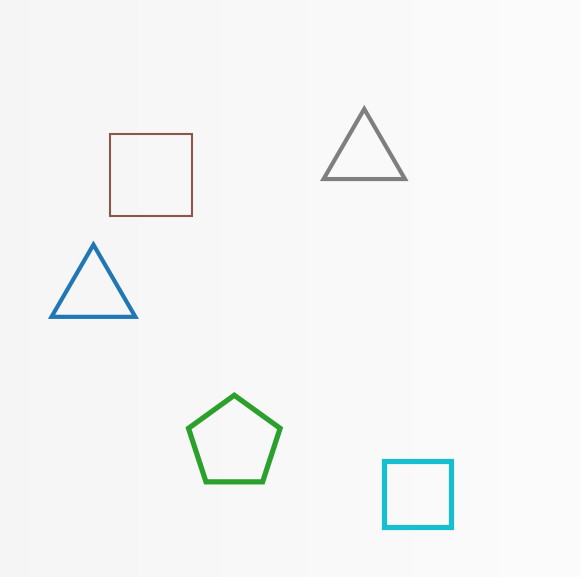[{"shape": "triangle", "thickness": 2, "radius": 0.42, "center": [0.161, 0.492]}, {"shape": "pentagon", "thickness": 2.5, "radius": 0.41, "center": [0.403, 0.232]}, {"shape": "square", "thickness": 1, "radius": 0.35, "center": [0.26, 0.696]}, {"shape": "triangle", "thickness": 2, "radius": 0.4, "center": [0.627, 0.73]}, {"shape": "square", "thickness": 2.5, "radius": 0.29, "center": [0.719, 0.144]}]